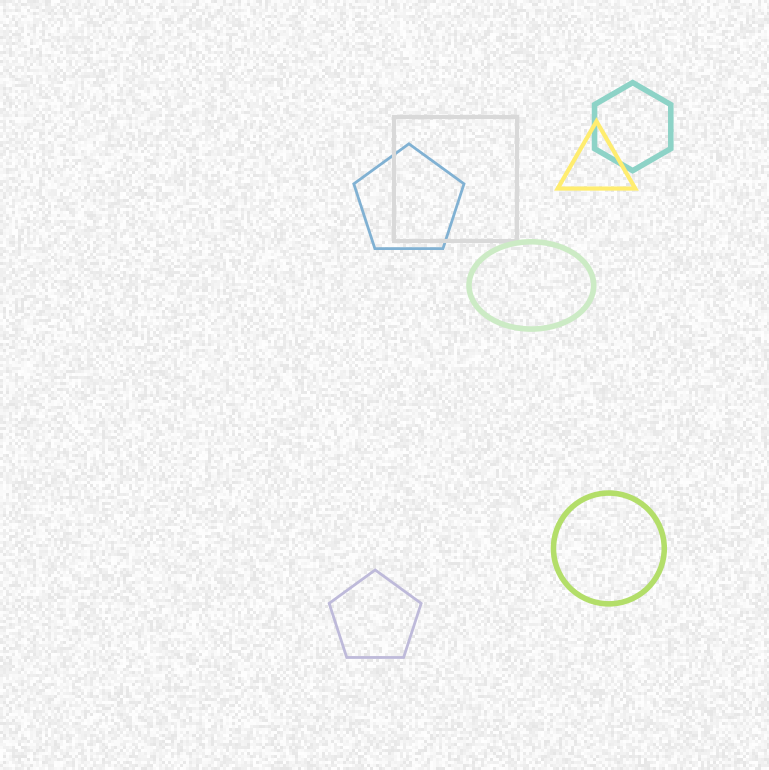[{"shape": "hexagon", "thickness": 2, "radius": 0.29, "center": [0.822, 0.836]}, {"shape": "pentagon", "thickness": 1, "radius": 0.31, "center": [0.487, 0.197]}, {"shape": "pentagon", "thickness": 1, "radius": 0.38, "center": [0.531, 0.738]}, {"shape": "circle", "thickness": 2, "radius": 0.36, "center": [0.791, 0.288]}, {"shape": "square", "thickness": 1.5, "radius": 0.4, "center": [0.592, 0.768]}, {"shape": "oval", "thickness": 2, "radius": 0.4, "center": [0.69, 0.629]}, {"shape": "triangle", "thickness": 1.5, "radius": 0.29, "center": [0.775, 0.784]}]